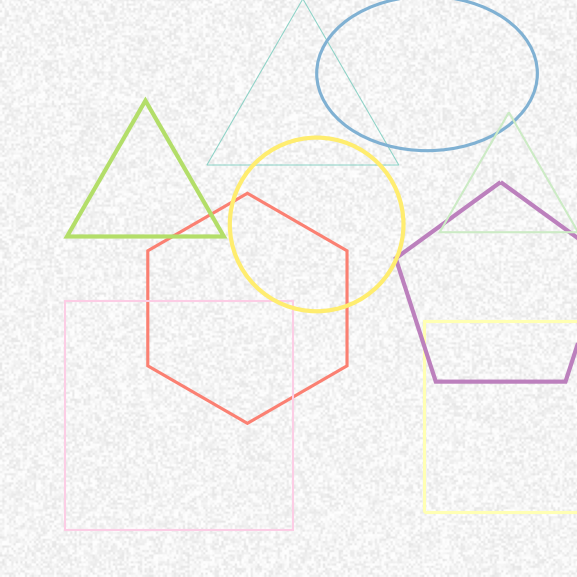[{"shape": "triangle", "thickness": 0.5, "radius": 0.96, "center": [0.524, 0.809]}, {"shape": "square", "thickness": 1.5, "radius": 0.83, "center": [0.899, 0.278]}, {"shape": "hexagon", "thickness": 1.5, "radius": 1.0, "center": [0.428, 0.465]}, {"shape": "oval", "thickness": 1.5, "radius": 0.96, "center": [0.739, 0.872]}, {"shape": "triangle", "thickness": 2, "radius": 0.78, "center": [0.252, 0.668]}, {"shape": "square", "thickness": 1, "radius": 0.99, "center": [0.31, 0.28]}, {"shape": "pentagon", "thickness": 2, "radius": 0.96, "center": [0.867, 0.493]}, {"shape": "triangle", "thickness": 1, "radius": 0.69, "center": [0.881, 0.666]}, {"shape": "circle", "thickness": 2, "radius": 0.75, "center": [0.548, 0.61]}]